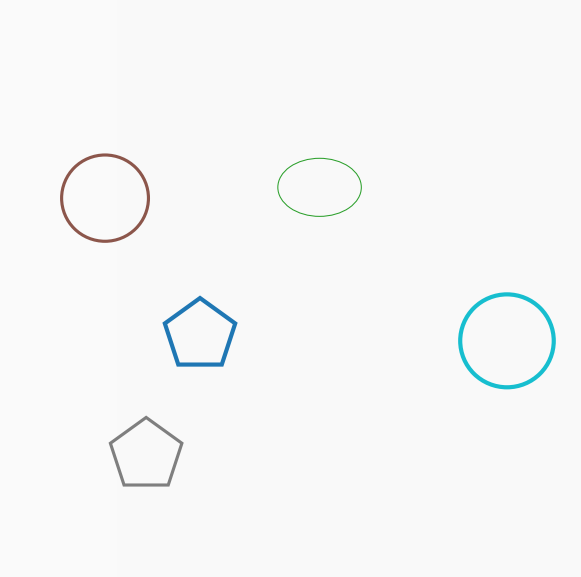[{"shape": "pentagon", "thickness": 2, "radius": 0.32, "center": [0.344, 0.419]}, {"shape": "oval", "thickness": 0.5, "radius": 0.36, "center": [0.55, 0.675]}, {"shape": "circle", "thickness": 1.5, "radius": 0.37, "center": [0.181, 0.656]}, {"shape": "pentagon", "thickness": 1.5, "radius": 0.32, "center": [0.251, 0.212]}, {"shape": "circle", "thickness": 2, "radius": 0.4, "center": [0.872, 0.409]}]